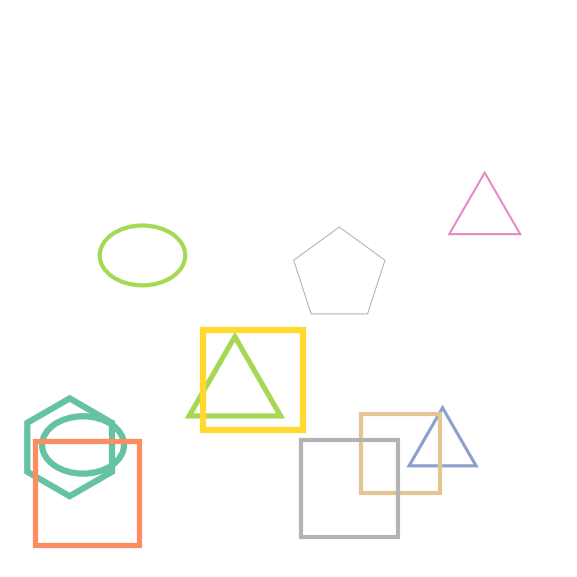[{"shape": "hexagon", "thickness": 3, "radius": 0.42, "center": [0.121, 0.225]}, {"shape": "oval", "thickness": 3, "radius": 0.35, "center": [0.144, 0.229]}, {"shape": "square", "thickness": 2.5, "radius": 0.45, "center": [0.151, 0.146]}, {"shape": "triangle", "thickness": 1.5, "radius": 0.33, "center": [0.766, 0.226]}, {"shape": "triangle", "thickness": 1, "radius": 0.35, "center": [0.839, 0.629]}, {"shape": "oval", "thickness": 2, "radius": 0.37, "center": [0.247, 0.557]}, {"shape": "triangle", "thickness": 2.5, "radius": 0.46, "center": [0.407, 0.325]}, {"shape": "square", "thickness": 3, "radius": 0.44, "center": [0.438, 0.341]}, {"shape": "square", "thickness": 2, "radius": 0.34, "center": [0.694, 0.213]}, {"shape": "pentagon", "thickness": 0.5, "radius": 0.42, "center": [0.588, 0.523]}, {"shape": "square", "thickness": 2, "radius": 0.42, "center": [0.605, 0.153]}]